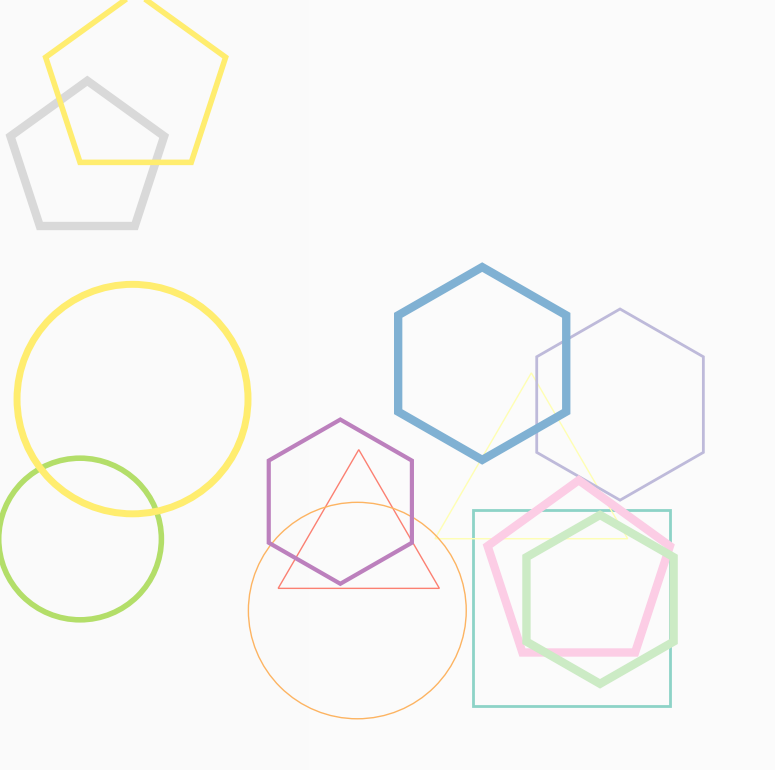[{"shape": "square", "thickness": 1, "radius": 0.64, "center": [0.738, 0.21]}, {"shape": "triangle", "thickness": 0.5, "radius": 0.72, "center": [0.686, 0.372]}, {"shape": "hexagon", "thickness": 1, "radius": 0.62, "center": [0.8, 0.475]}, {"shape": "triangle", "thickness": 0.5, "radius": 0.6, "center": [0.463, 0.296]}, {"shape": "hexagon", "thickness": 3, "radius": 0.63, "center": [0.622, 0.528]}, {"shape": "circle", "thickness": 0.5, "radius": 0.7, "center": [0.461, 0.207]}, {"shape": "circle", "thickness": 2, "radius": 0.52, "center": [0.103, 0.3]}, {"shape": "pentagon", "thickness": 3, "radius": 0.62, "center": [0.747, 0.253]}, {"shape": "pentagon", "thickness": 3, "radius": 0.52, "center": [0.113, 0.791]}, {"shape": "hexagon", "thickness": 1.5, "radius": 0.53, "center": [0.439, 0.348]}, {"shape": "hexagon", "thickness": 3, "radius": 0.55, "center": [0.774, 0.222]}, {"shape": "circle", "thickness": 2.5, "radius": 0.75, "center": [0.171, 0.482]}, {"shape": "pentagon", "thickness": 2, "radius": 0.61, "center": [0.175, 0.888]}]